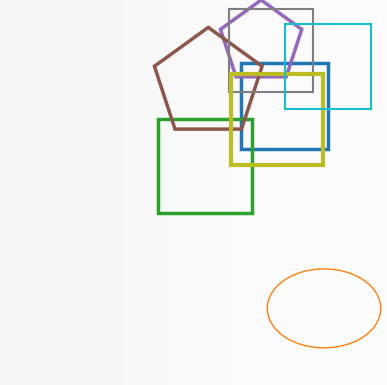[{"shape": "square", "thickness": 2.5, "radius": 0.56, "center": [0.734, 0.726]}, {"shape": "oval", "thickness": 1, "radius": 0.73, "center": [0.836, 0.199]}, {"shape": "square", "thickness": 2.5, "radius": 0.61, "center": [0.529, 0.568]}, {"shape": "pentagon", "thickness": 2.5, "radius": 0.55, "center": [0.674, 0.89]}, {"shape": "pentagon", "thickness": 2.5, "radius": 0.73, "center": [0.537, 0.783]}, {"shape": "square", "thickness": 1.5, "radius": 0.54, "center": [0.7, 0.868]}, {"shape": "square", "thickness": 3, "radius": 0.59, "center": [0.715, 0.69]}, {"shape": "square", "thickness": 1.5, "radius": 0.56, "center": [0.847, 0.827]}]